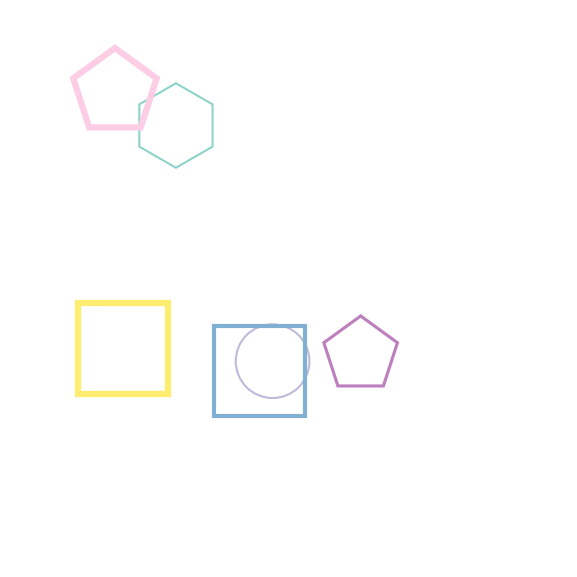[{"shape": "hexagon", "thickness": 1, "radius": 0.37, "center": [0.305, 0.782]}, {"shape": "circle", "thickness": 1, "radius": 0.32, "center": [0.472, 0.374]}, {"shape": "square", "thickness": 2, "radius": 0.39, "center": [0.449, 0.357]}, {"shape": "pentagon", "thickness": 3, "radius": 0.38, "center": [0.199, 0.84]}, {"shape": "pentagon", "thickness": 1.5, "radius": 0.34, "center": [0.625, 0.385]}, {"shape": "square", "thickness": 3, "radius": 0.39, "center": [0.213, 0.396]}]